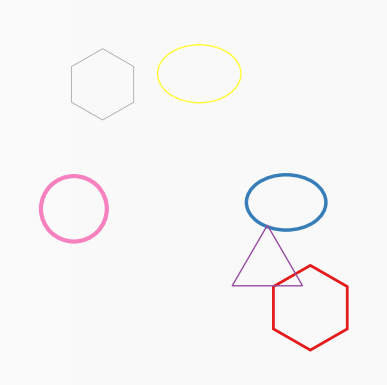[{"shape": "hexagon", "thickness": 2, "radius": 0.55, "center": [0.801, 0.201]}, {"shape": "oval", "thickness": 2.5, "radius": 0.51, "center": [0.738, 0.474]}, {"shape": "triangle", "thickness": 1, "radius": 0.52, "center": [0.69, 0.31]}, {"shape": "oval", "thickness": 1, "radius": 0.54, "center": [0.514, 0.808]}, {"shape": "circle", "thickness": 3, "radius": 0.42, "center": [0.191, 0.458]}, {"shape": "hexagon", "thickness": 0.5, "radius": 0.46, "center": [0.265, 0.781]}]